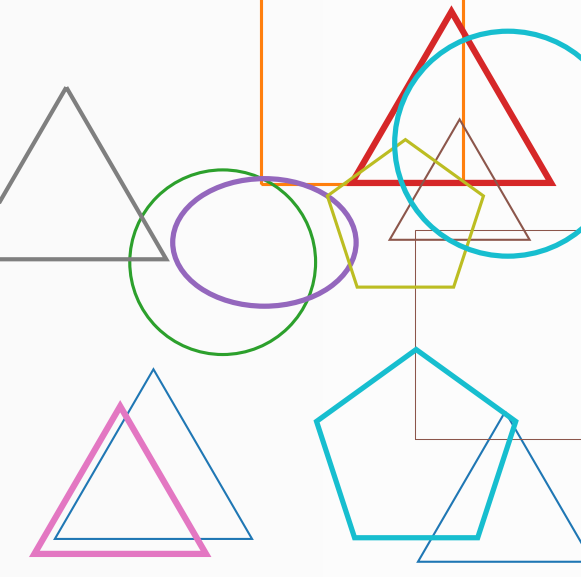[{"shape": "triangle", "thickness": 1, "radius": 0.87, "center": [0.869, 0.113]}, {"shape": "triangle", "thickness": 1, "radius": 0.98, "center": [0.264, 0.164]}, {"shape": "square", "thickness": 1.5, "radius": 0.87, "center": [0.622, 0.854]}, {"shape": "circle", "thickness": 1.5, "radius": 0.8, "center": [0.383, 0.545]}, {"shape": "triangle", "thickness": 3, "radius": 0.99, "center": [0.777, 0.781]}, {"shape": "oval", "thickness": 2.5, "radius": 0.79, "center": [0.455, 0.579]}, {"shape": "triangle", "thickness": 1, "radius": 0.7, "center": [0.791, 0.653]}, {"shape": "square", "thickness": 0.5, "radius": 0.91, "center": [0.895, 0.42]}, {"shape": "triangle", "thickness": 3, "radius": 0.85, "center": [0.207, 0.125]}, {"shape": "triangle", "thickness": 2, "radius": 0.99, "center": [0.114, 0.649]}, {"shape": "pentagon", "thickness": 1.5, "radius": 0.71, "center": [0.697, 0.616]}, {"shape": "circle", "thickness": 2.5, "radius": 0.97, "center": [0.874, 0.75]}, {"shape": "pentagon", "thickness": 2.5, "radius": 0.9, "center": [0.716, 0.214]}]